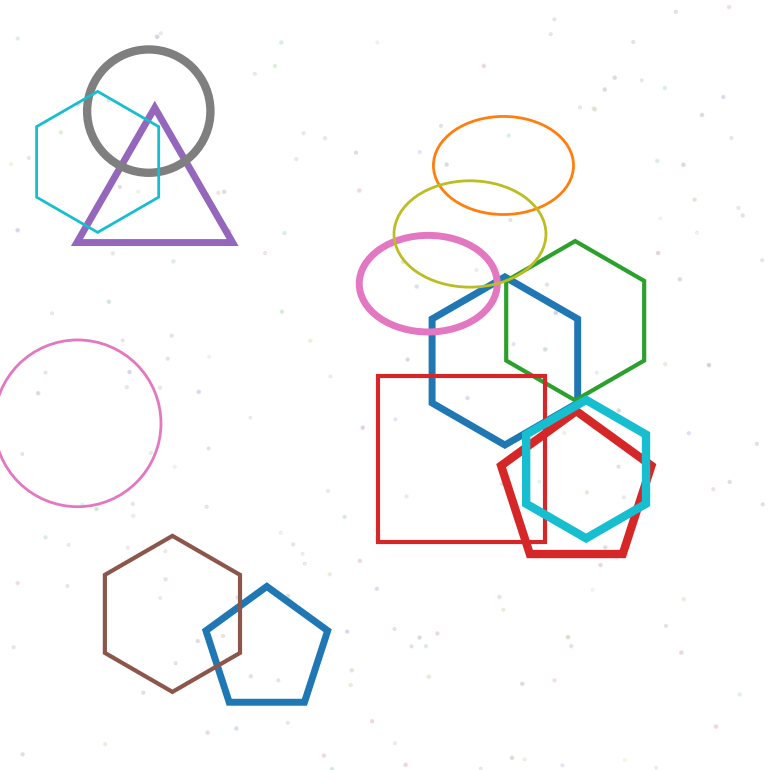[{"shape": "hexagon", "thickness": 2.5, "radius": 0.55, "center": [0.656, 0.531]}, {"shape": "pentagon", "thickness": 2.5, "radius": 0.42, "center": [0.347, 0.155]}, {"shape": "oval", "thickness": 1, "radius": 0.45, "center": [0.654, 0.785]}, {"shape": "hexagon", "thickness": 1.5, "radius": 0.52, "center": [0.747, 0.583]}, {"shape": "pentagon", "thickness": 3, "radius": 0.51, "center": [0.748, 0.364]}, {"shape": "square", "thickness": 1.5, "radius": 0.54, "center": [0.599, 0.404]}, {"shape": "triangle", "thickness": 2.5, "radius": 0.58, "center": [0.201, 0.743]}, {"shape": "hexagon", "thickness": 1.5, "radius": 0.51, "center": [0.224, 0.203]}, {"shape": "circle", "thickness": 1, "radius": 0.54, "center": [0.101, 0.45]}, {"shape": "oval", "thickness": 2.5, "radius": 0.45, "center": [0.556, 0.632]}, {"shape": "circle", "thickness": 3, "radius": 0.4, "center": [0.193, 0.856]}, {"shape": "oval", "thickness": 1, "radius": 0.49, "center": [0.61, 0.696]}, {"shape": "hexagon", "thickness": 1, "radius": 0.46, "center": [0.127, 0.79]}, {"shape": "hexagon", "thickness": 3, "radius": 0.45, "center": [0.761, 0.391]}]